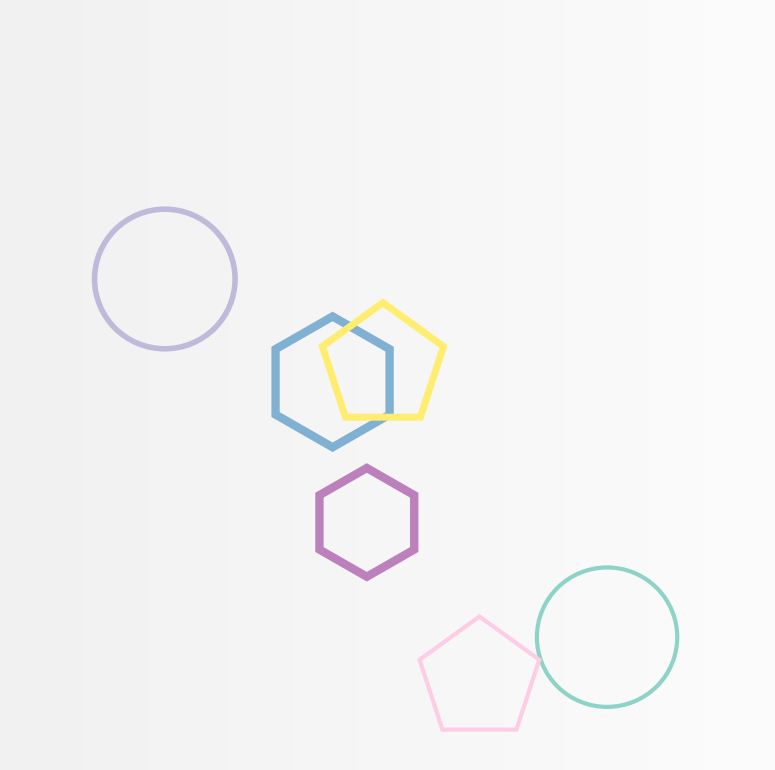[{"shape": "circle", "thickness": 1.5, "radius": 0.45, "center": [0.783, 0.172]}, {"shape": "circle", "thickness": 2, "radius": 0.45, "center": [0.213, 0.638]}, {"shape": "hexagon", "thickness": 3, "radius": 0.42, "center": [0.429, 0.504]}, {"shape": "pentagon", "thickness": 1.5, "radius": 0.41, "center": [0.619, 0.118]}, {"shape": "hexagon", "thickness": 3, "radius": 0.35, "center": [0.473, 0.322]}, {"shape": "pentagon", "thickness": 2.5, "radius": 0.41, "center": [0.494, 0.525]}]